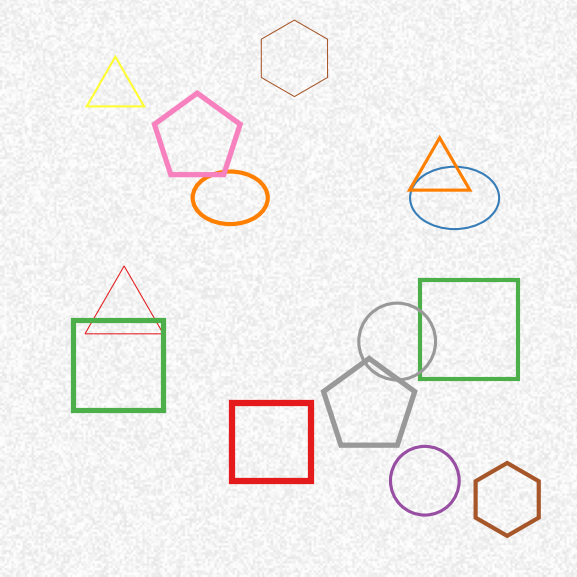[{"shape": "square", "thickness": 3, "radius": 0.34, "center": [0.47, 0.234]}, {"shape": "triangle", "thickness": 0.5, "radius": 0.39, "center": [0.215, 0.46]}, {"shape": "oval", "thickness": 1, "radius": 0.39, "center": [0.787, 0.656]}, {"shape": "square", "thickness": 2.5, "radius": 0.39, "center": [0.204, 0.367]}, {"shape": "square", "thickness": 2, "radius": 0.43, "center": [0.812, 0.429]}, {"shape": "circle", "thickness": 1.5, "radius": 0.3, "center": [0.736, 0.167]}, {"shape": "triangle", "thickness": 1.5, "radius": 0.3, "center": [0.761, 0.7]}, {"shape": "oval", "thickness": 2, "radius": 0.33, "center": [0.399, 0.657]}, {"shape": "triangle", "thickness": 1, "radius": 0.29, "center": [0.2, 0.844]}, {"shape": "hexagon", "thickness": 2, "radius": 0.32, "center": [0.878, 0.134]}, {"shape": "hexagon", "thickness": 0.5, "radius": 0.33, "center": [0.51, 0.898]}, {"shape": "pentagon", "thickness": 2.5, "radius": 0.39, "center": [0.342, 0.76]}, {"shape": "circle", "thickness": 1.5, "radius": 0.33, "center": [0.688, 0.408]}, {"shape": "pentagon", "thickness": 2.5, "radius": 0.42, "center": [0.639, 0.295]}]